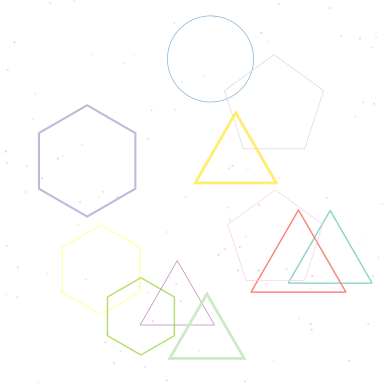[{"shape": "triangle", "thickness": 1, "radius": 0.63, "center": [0.858, 0.327]}, {"shape": "hexagon", "thickness": 1, "radius": 0.58, "center": [0.263, 0.299]}, {"shape": "hexagon", "thickness": 1.5, "radius": 0.72, "center": [0.226, 0.582]}, {"shape": "triangle", "thickness": 1, "radius": 0.71, "center": [0.775, 0.312]}, {"shape": "circle", "thickness": 0.5, "radius": 0.56, "center": [0.547, 0.847]}, {"shape": "hexagon", "thickness": 1, "radius": 0.5, "center": [0.366, 0.178]}, {"shape": "pentagon", "thickness": 0.5, "radius": 0.65, "center": [0.715, 0.377]}, {"shape": "pentagon", "thickness": 0.5, "radius": 0.68, "center": [0.712, 0.723]}, {"shape": "triangle", "thickness": 0.5, "radius": 0.56, "center": [0.461, 0.212]}, {"shape": "triangle", "thickness": 2, "radius": 0.56, "center": [0.538, 0.125]}, {"shape": "triangle", "thickness": 2, "radius": 0.61, "center": [0.612, 0.586]}]